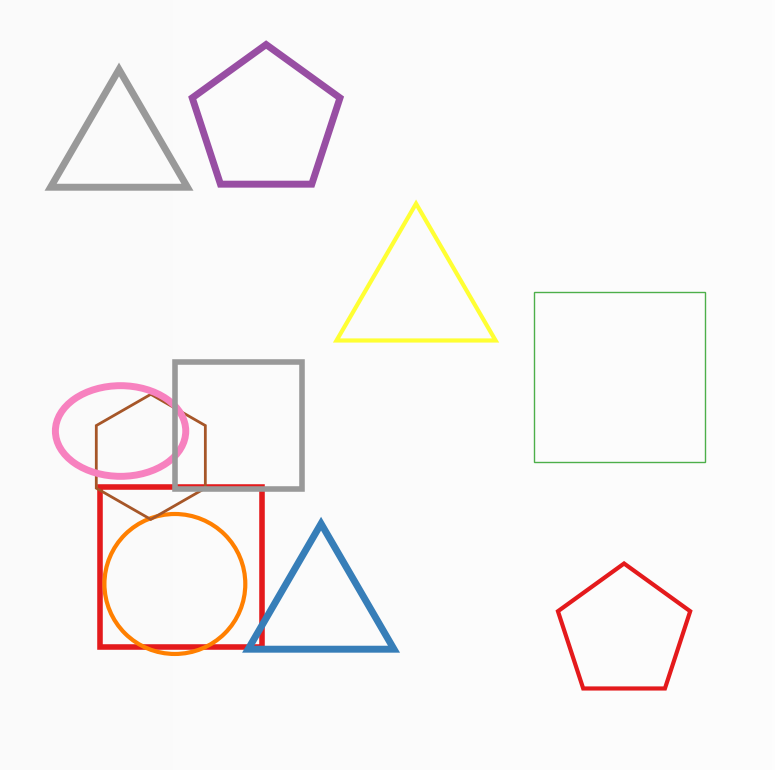[{"shape": "pentagon", "thickness": 1.5, "radius": 0.45, "center": [0.805, 0.178]}, {"shape": "square", "thickness": 2, "radius": 0.52, "center": [0.234, 0.264]}, {"shape": "triangle", "thickness": 2.5, "radius": 0.54, "center": [0.414, 0.211]}, {"shape": "square", "thickness": 0.5, "radius": 0.55, "center": [0.8, 0.511]}, {"shape": "pentagon", "thickness": 2.5, "radius": 0.5, "center": [0.343, 0.842]}, {"shape": "circle", "thickness": 1.5, "radius": 0.45, "center": [0.226, 0.242]}, {"shape": "triangle", "thickness": 1.5, "radius": 0.59, "center": [0.537, 0.617]}, {"shape": "hexagon", "thickness": 1, "radius": 0.41, "center": [0.195, 0.407]}, {"shape": "oval", "thickness": 2.5, "radius": 0.42, "center": [0.156, 0.44]}, {"shape": "square", "thickness": 2, "radius": 0.41, "center": [0.308, 0.448]}, {"shape": "triangle", "thickness": 2.5, "radius": 0.51, "center": [0.154, 0.808]}]